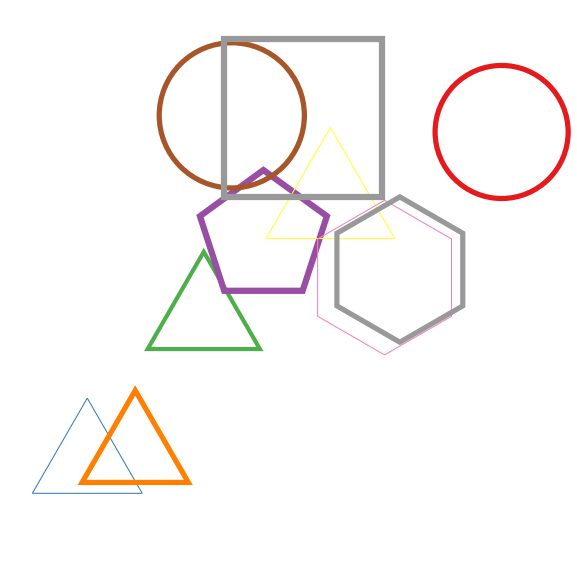[{"shape": "circle", "thickness": 2.5, "radius": 0.58, "center": [0.869, 0.771]}, {"shape": "triangle", "thickness": 0.5, "radius": 0.55, "center": [0.151, 0.2]}, {"shape": "triangle", "thickness": 2, "radius": 0.56, "center": [0.353, 0.451]}, {"shape": "pentagon", "thickness": 3, "radius": 0.58, "center": [0.456, 0.589]}, {"shape": "triangle", "thickness": 2.5, "radius": 0.53, "center": [0.234, 0.217]}, {"shape": "triangle", "thickness": 0.5, "radius": 0.64, "center": [0.572, 0.65]}, {"shape": "circle", "thickness": 2.5, "radius": 0.63, "center": [0.401, 0.799]}, {"shape": "hexagon", "thickness": 0.5, "radius": 0.67, "center": [0.666, 0.518]}, {"shape": "square", "thickness": 3, "radius": 0.68, "center": [0.524, 0.794]}, {"shape": "hexagon", "thickness": 2.5, "radius": 0.63, "center": [0.692, 0.532]}]